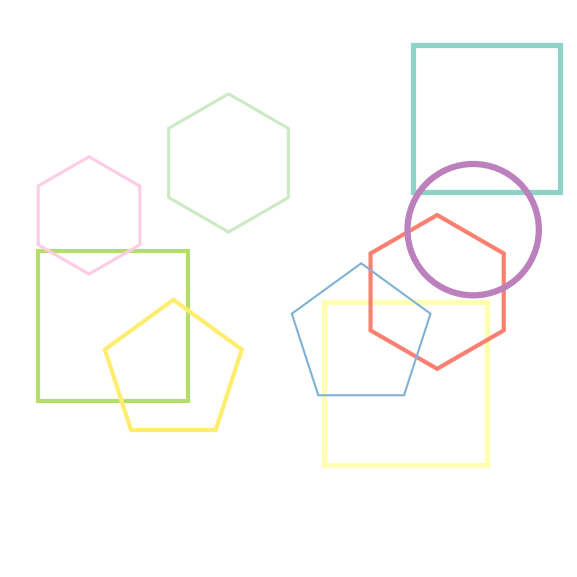[{"shape": "square", "thickness": 2.5, "radius": 0.63, "center": [0.843, 0.794]}, {"shape": "square", "thickness": 2.5, "radius": 0.71, "center": [0.703, 0.335]}, {"shape": "hexagon", "thickness": 2, "radius": 0.67, "center": [0.757, 0.494]}, {"shape": "pentagon", "thickness": 1, "radius": 0.63, "center": [0.625, 0.417]}, {"shape": "square", "thickness": 2, "radius": 0.65, "center": [0.196, 0.435]}, {"shape": "hexagon", "thickness": 1.5, "radius": 0.51, "center": [0.154, 0.626]}, {"shape": "circle", "thickness": 3, "radius": 0.57, "center": [0.819, 0.601]}, {"shape": "hexagon", "thickness": 1.5, "radius": 0.6, "center": [0.396, 0.717]}, {"shape": "pentagon", "thickness": 2, "radius": 0.62, "center": [0.3, 0.355]}]